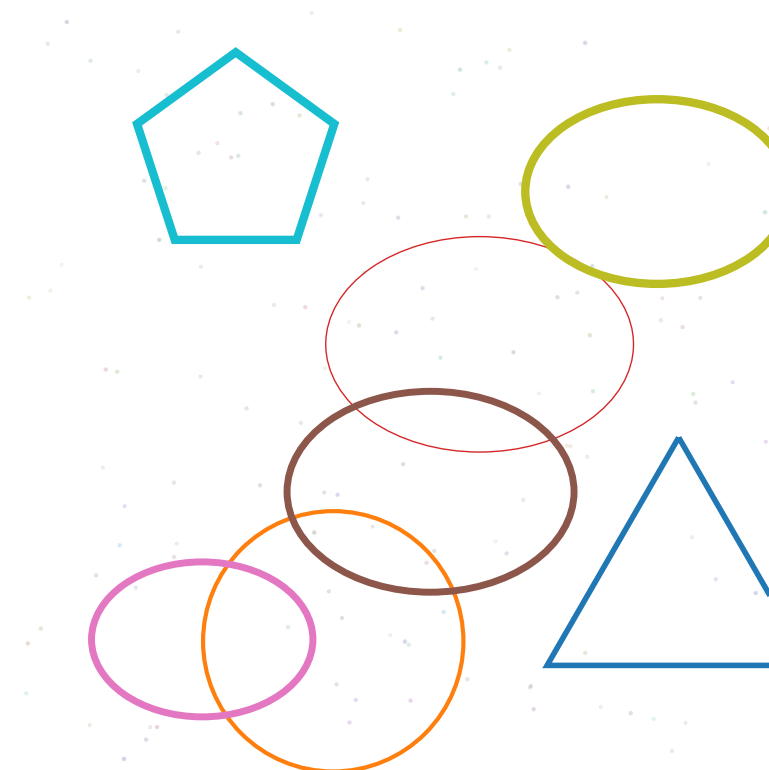[{"shape": "triangle", "thickness": 2, "radius": 0.99, "center": [0.881, 0.235]}, {"shape": "circle", "thickness": 1.5, "radius": 0.85, "center": [0.433, 0.167]}, {"shape": "oval", "thickness": 0.5, "radius": 1.0, "center": [0.623, 0.553]}, {"shape": "oval", "thickness": 2.5, "radius": 0.93, "center": [0.559, 0.361]}, {"shape": "oval", "thickness": 2.5, "radius": 0.72, "center": [0.263, 0.17]}, {"shape": "oval", "thickness": 3, "radius": 0.86, "center": [0.853, 0.751]}, {"shape": "pentagon", "thickness": 3, "radius": 0.67, "center": [0.306, 0.797]}]